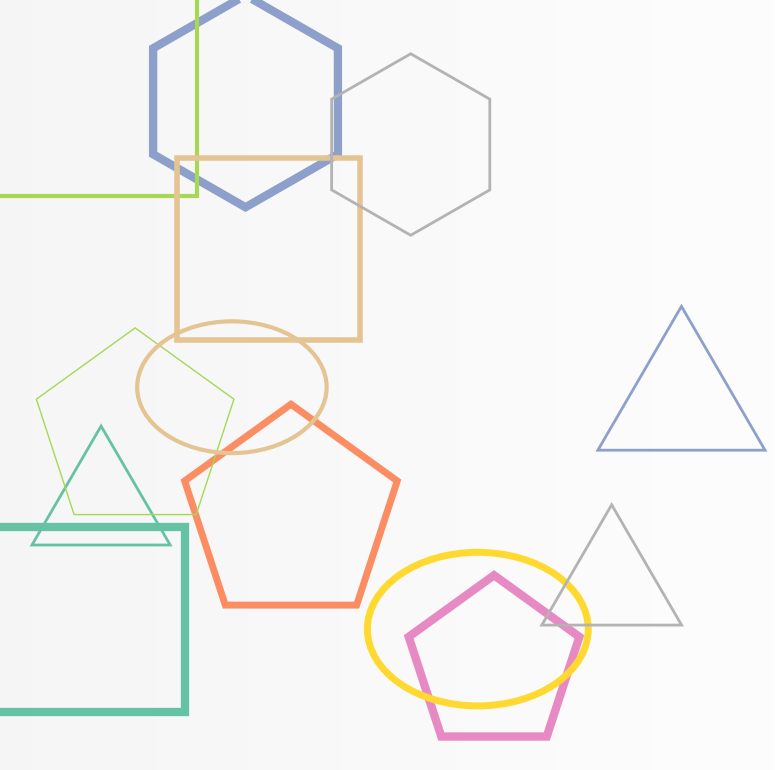[{"shape": "square", "thickness": 3, "radius": 0.6, "center": [0.118, 0.195]}, {"shape": "triangle", "thickness": 1, "radius": 0.51, "center": [0.13, 0.344]}, {"shape": "pentagon", "thickness": 2.5, "radius": 0.72, "center": [0.375, 0.331]}, {"shape": "hexagon", "thickness": 3, "radius": 0.69, "center": [0.317, 0.868]}, {"shape": "triangle", "thickness": 1, "radius": 0.62, "center": [0.879, 0.478]}, {"shape": "pentagon", "thickness": 3, "radius": 0.58, "center": [0.637, 0.137]}, {"shape": "pentagon", "thickness": 0.5, "radius": 0.67, "center": [0.174, 0.44]}, {"shape": "square", "thickness": 1.5, "radius": 0.72, "center": [0.11, 0.889]}, {"shape": "oval", "thickness": 2.5, "radius": 0.71, "center": [0.617, 0.183]}, {"shape": "square", "thickness": 2, "radius": 0.59, "center": [0.346, 0.677]}, {"shape": "oval", "thickness": 1.5, "radius": 0.61, "center": [0.299, 0.497]}, {"shape": "hexagon", "thickness": 1, "radius": 0.59, "center": [0.53, 0.812]}, {"shape": "triangle", "thickness": 1, "radius": 0.52, "center": [0.789, 0.24]}]